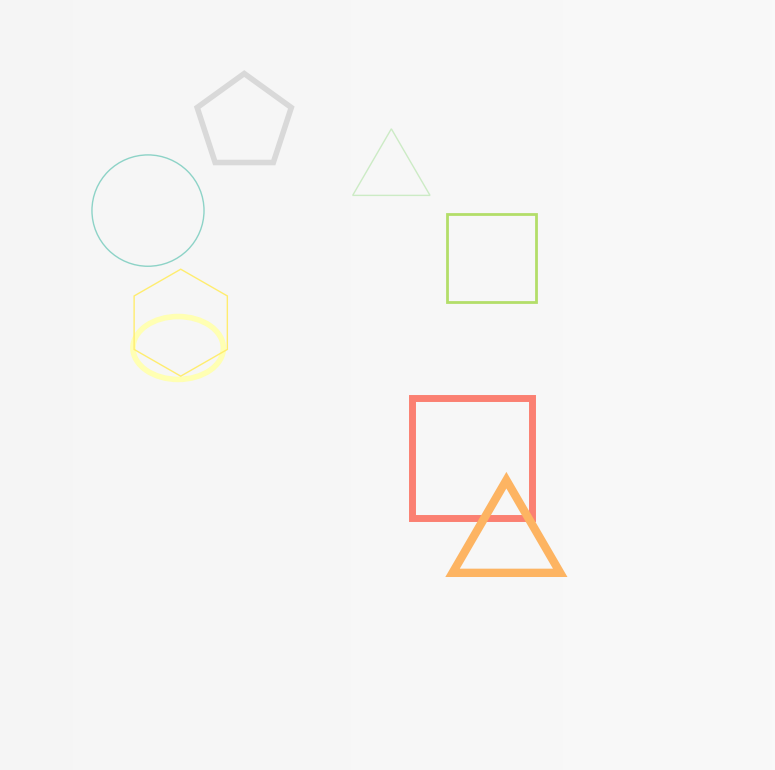[{"shape": "circle", "thickness": 0.5, "radius": 0.36, "center": [0.191, 0.727]}, {"shape": "oval", "thickness": 2, "radius": 0.29, "center": [0.23, 0.548]}, {"shape": "square", "thickness": 2.5, "radius": 0.39, "center": [0.609, 0.405]}, {"shape": "triangle", "thickness": 3, "radius": 0.4, "center": [0.653, 0.296]}, {"shape": "square", "thickness": 1, "radius": 0.29, "center": [0.634, 0.665]}, {"shape": "pentagon", "thickness": 2, "radius": 0.32, "center": [0.315, 0.841]}, {"shape": "triangle", "thickness": 0.5, "radius": 0.29, "center": [0.505, 0.775]}, {"shape": "hexagon", "thickness": 0.5, "radius": 0.35, "center": [0.233, 0.581]}]